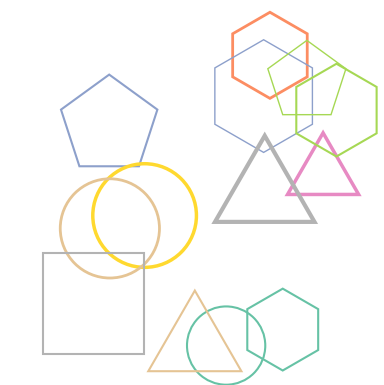[{"shape": "circle", "thickness": 1.5, "radius": 0.51, "center": [0.587, 0.102]}, {"shape": "hexagon", "thickness": 1.5, "radius": 0.53, "center": [0.734, 0.144]}, {"shape": "hexagon", "thickness": 2, "radius": 0.56, "center": [0.701, 0.856]}, {"shape": "hexagon", "thickness": 1, "radius": 0.73, "center": [0.685, 0.75]}, {"shape": "pentagon", "thickness": 1.5, "radius": 0.66, "center": [0.284, 0.675]}, {"shape": "triangle", "thickness": 2.5, "radius": 0.53, "center": [0.839, 0.548]}, {"shape": "hexagon", "thickness": 1.5, "radius": 0.6, "center": [0.874, 0.714]}, {"shape": "pentagon", "thickness": 1, "radius": 0.53, "center": [0.797, 0.788]}, {"shape": "circle", "thickness": 2.5, "radius": 0.67, "center": [0.376, 0.44]}, {"shape": "triangle", "thickness": 1.5, "radius": 0.7, "center": [0.506, 0.106]}, {"shape": "circle", "thickness": 2, "radius": 0.64, "center": [0.285, 0.407]}, {"shape": "triangle", "thickness": 3, "radius": 0.75, "center": [0.688, 0.498]}, {"shape": "square", "thickness": 1.5, "radius": 0.66, "center": [0.243, 0.212]}]